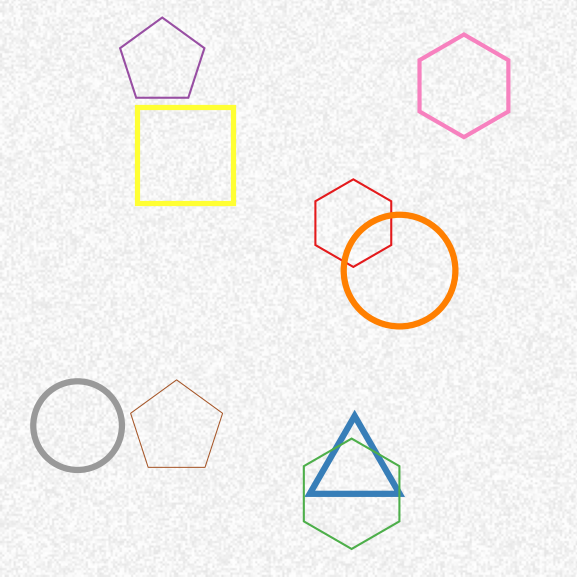[{"shape": "hexagon", "thickness": 1, "radius": 0.38, "center": [0.612, 0.613]}, {"shape": "triangle", "thickness": 3, "radius": 0.45, "center": [0.614, 0.189]}, {"shape": "hexagon", "thickness": 1, "radius": 0.48, "center": [0.609, 0.144]}, {"shape": "pentagon", "thickness": 1, "radius": 0.38, "center": [0.281, 0.892]}, {"shape": "circle", "thickness": 3, "radius": 0.48, "center": [0.692, 0.531]}, {"shape": "square", "thickness": 2.5, "radius": 0.42, "center": [0.321, 0.731]}, {"shape": "pentagon", "thickness": 0.5, "radius": 0.42, "center": [0.306, 0.258]}, {"shape": "hexagon", "thickness": 2, "radius": 0.44, "center": [0.803, 0.851]}, {"shape": "circle", "thickness": 3, "radius": 0.38, "center": [0.134, 0.262]}]